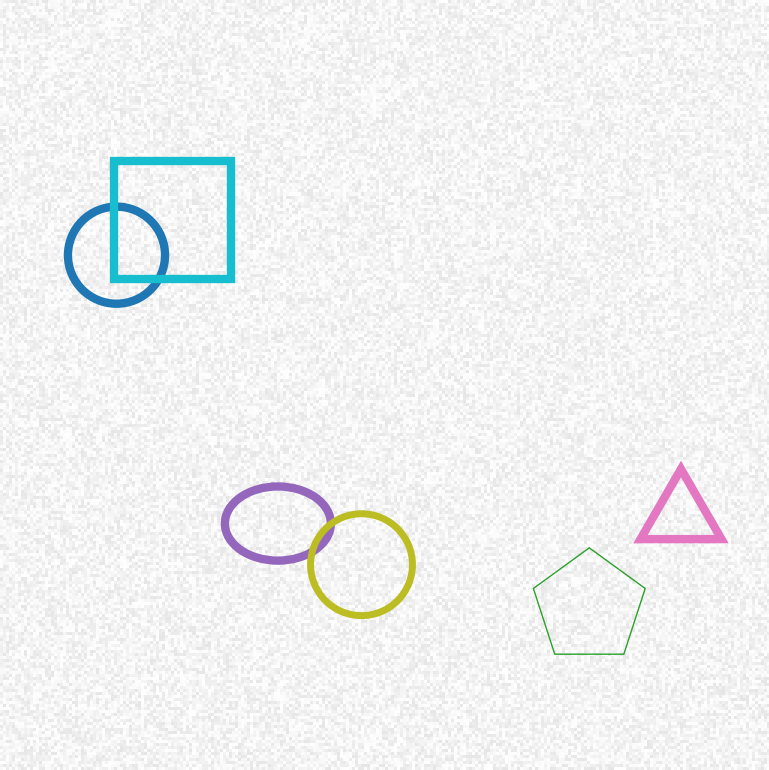[{"shape": "circle", "thickness": 3, "radius": 0.32, "center": [0.151, 0.669]}, {"shape": "pentagon", "thickness": 0.5, "radius": 0.38, "center": [0.765, 0.212]}, {"shape": "oval", "thickness": 3, "radius": 0.34, "center": [0.361, 0.32]}, {"shape": "triangle", "thickness": 3, "radius": 0.3, "center": [0.884, 0.33]}, {"shape": "circle", "thickness": 2.5, "radius": 0.33, "center": [0.47, 0.267]}, {"shape": "square", "thickness": 3, "radius": 0.38, "center": [0.224, 0.714]}]